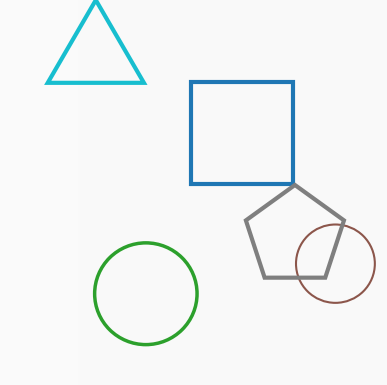[{"shape": "square", "thickness": 3, "radius": 0.66, "center": [0.625, 0.654]}, {"shape": "circle", "thickness": 2.5, "radius": 0.66, "center": [0.376, 0.237]}, {"shape": "circle", "thickness": 1.5, "radius": 0.51, "center": [0.866, 0.315]}, {"shape": "pentagon", "thickness": 3, "radius": 0.67, "center": [0.761, 0.386]}, {"shape": "triangle", "thickness": 3, "radius": 0.72, "center": [0.247, 0.857]}]